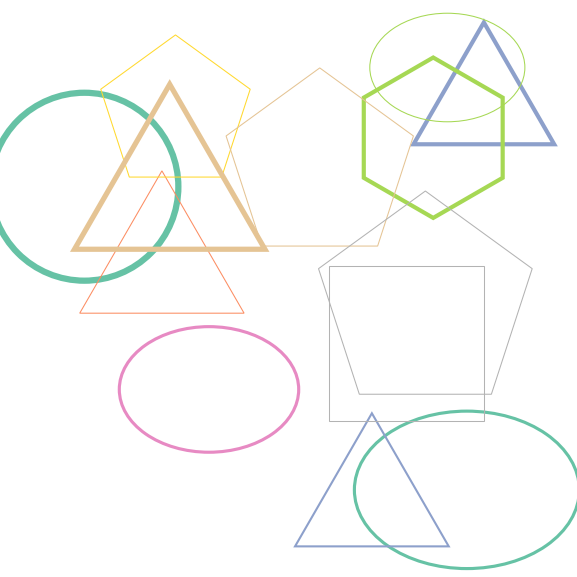[{"shape": "circle", "thickness": 3, "radius": 0.81, "center": [0.146, 0.676]}, {"shape": "oval", "thickness": 1.5, "radius": 0.97, "center": [0.808, 0.151]}, {"shape": "triangle", "thickness": 0.5, "radius": 0.82, "center": [0.28, 0.539]}, {"shape": "triangle", "thickness": 2, "radius": 0.7, "center": [0.838, 0.82]}, {"shape": "triangle", "thickness": 1, "radius": 0.77, "center": [0.644, 0.13]}, {"shape": "oval", "thickness": 1.5, "radius": 0.78, "center": [0.362, 0.325]}, {"shape": "oval", "thickness": 0.5, "radius": 0.67, "center": [0.775, 0.882]}, {"shape": "hexagon", "thickness": 2, "radius": 0.69, "center": [0.75, 0.761]}, {"shape": "pentagon", "thickness": 0.5, "radius": 0.68, "center": [0.304, 0.803]}, {"shape": "pentagon", "thickness": 0.5, "radius": 0.85, "center": [0.554, 0.711]}, {"shape": "triangle", "thickness": 2.5, "radius": 0.95, "center": [0.294, 0.663]}, {"shape": "pentagon", "thickness": 0.5, "radius": 0.97, "center": [0.737, 0.474]}, {"shape": "square", "thickness": 0.5, "radius": 0.67, "center": [0.704, 0.404]}]